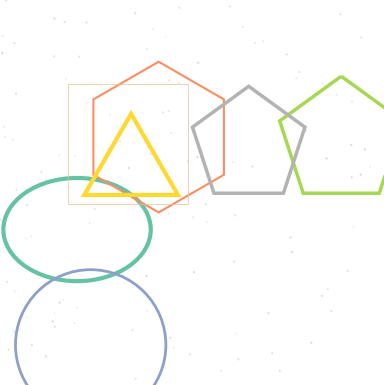[{"shape": "oval", "thickness": 3, "radius": 0.96, "center": [0.2, 0.404]}, {"shape": "hexagon", "thickness": 1.5, "radius": 0.98, "center": [0.412, 0.644]}, {"shape": "circle", "thickness": 2, "radius": 0.98, "center": [0.236, 0.104]}, {"shape": "pentagon", "thickness": 2.5, "radius": 0.84, "center": [0.886, 0.634]}, {"shape": "triangle", "thickness": 3, "radius": 0.7, "center": [0.341, 0.564]}, {"shape": "square", "thickness": 0.5, "radius": 0.78, "center": [0.332, 0.627]}, {"shape": "pentagon", "thickness": 2.5, "radius": 0.77, "center": [0.646, 0.622]}]